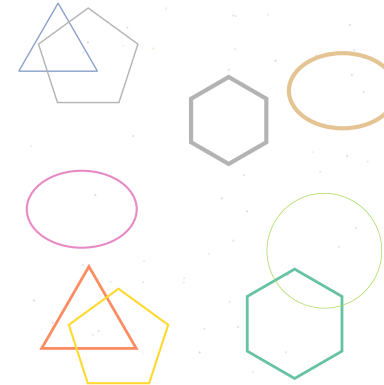[{"shape": "hexagon", "thickness": 2, "radius": 0.71, "center": [0.765, 0.159]}, {"shape": "triangle", "thickness": 2, "radius": 0.71, "center": [0.231, 0.166]}, {"shape": "triangle", "thickness": 1, "radius": 0.59, "center": [0.151, 0.874]}, {"shape": "oval", "thickness": 1.5, "radius": 0.71, "center": [0.212, 0.457]}, {"shape": "circle", "thickness": 0.5, "radius": 0.75, "center": [0.843, 0.349]}, {"shape": "pentagon", "thickness": 1.5, "radius": 0.68, "center": [0.308, 0.114]}, {"shape": "oval", "thickness": 3, "radius": 0.7, "center": [0.89, 0.764]}, {"shape": "hexagon", "thickness": 3, "radius": 0.56, "center": [0.594, 0.687]}, {"shape": "pentagon", "thickness": 1, "radius": 0.68, "center": [0.229, 0.843]}]